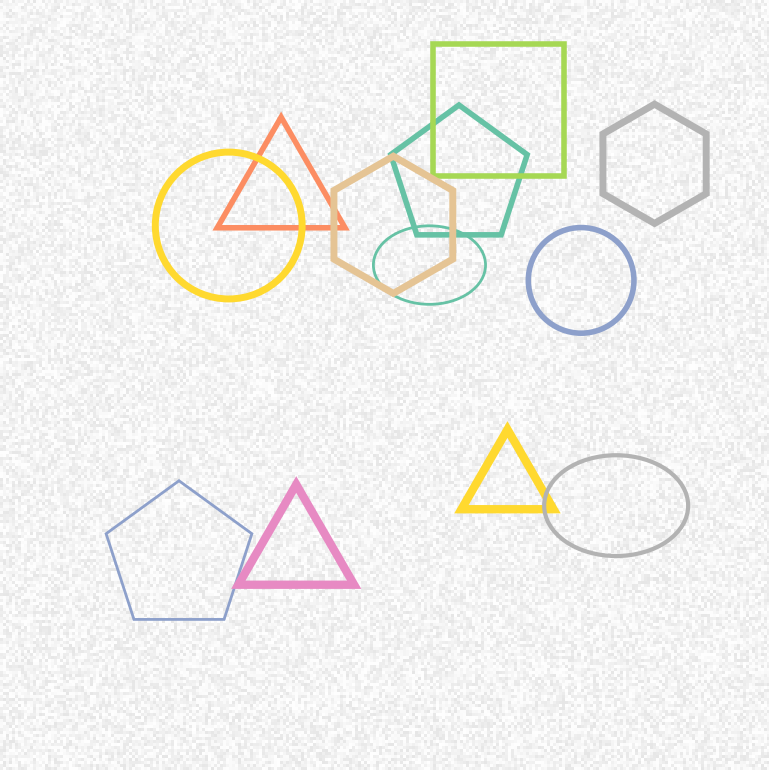[{"shape": "oval", "thickness": 1, "radius": 0.36, "center": [0.558, 0.656]}, {"shape": "pentagon", "thickness": 2, "radius": 0.47, "center": [0.596, 0.77]}, {"shape": "triangle", "thickness": 2, "radius": 0.48, "center": [0.365, 0.752]}, {"shape": "circle", "thickness": 2, "radius": 0.34, "center": [0.755, 0.636]}, {"shape": "pentagon", "thickness": 1, "radius": 0.5, "center": [0.232, 0.276]}, {"shape": "triangle", "thickness": 3, "radius": 0.43, "center": [0.385, 0.284]}, {"shape": "square", "thickness": 2, "radius": 0.43, "center": [0.647, 0.858]}, {"shape": "triangle", "thickness": 3, "radius": 0.35, "center": [0.659, 0.373]}, {"shape": "circle", "thickness": 2.5, "radius": 0.48, "center": [0.297, 0.707]}, {"shape": "hexagon", "thickness": 2.5, "radius": 0.45, "center": [0.511, 0.708]}, {"shape": "hexagon", "thickness": 2.5, "radius": 0.39, "center": [0.85, 0.787]}, {"shape": "oval", "thickness": 1.5, "radius": 0.47, "center": [0.8, 0.343]}]